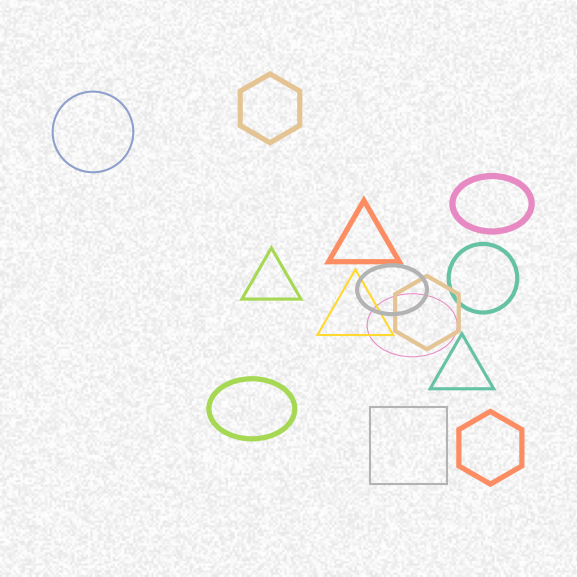[{"shape": "circle", "thickness": 2, "radius": 0.3, "center": [0.836, 0.517]}, {"shape": "triangle", "thickness": 1.5, "radius": 0.32, "center": [0.8, 0.358]}, {"shape": "hexagon", "thickness": 2.5, "radius": 0.31, "center": [0.849, 0.224]}, {"shape": "triangle", "thickness": 2.5, "radius": 0.35, "center": [0.63, 0.581]}, {"shape": "circle", "thickness": 1, "radius": 0.35, "center": [0.161, 0.771]}, {"shape": "oval", "thickness": 0.5, "radius": 0.39, "center": [0.714, 0.436]}, {"shape": "oval", "thickness": 3, "radius": 0.34, "center": [0.852, 0.646]}, {"shape": "triangle", "thickness": 1.5, "radius": 0.3, "center": [0.47, 0.511]}, {"shape": "oval", "thickness": 2.5, "radius": 0.37, "center": [0.436, 0.291]}, {"shape": "triangle", "thickness": 1, "radius": 0.38, "center": [0.615, 0.457]}, {"shape": "hexagon", "thickness": 2, "radius": 0.32, "center": [0.739, 0.458]}, {"shape": "hexagon", "thickness": 2.5, "radius": 0.3, "center": [0.467, 0.812]}, {"shape": "oval", "thickness": 2, "radius": 0.3, "center": [0.679, 0.497]}, {"shape": "square", "thickness": 1, "radius": 0.33, "center": [0.707, 0.228]}]